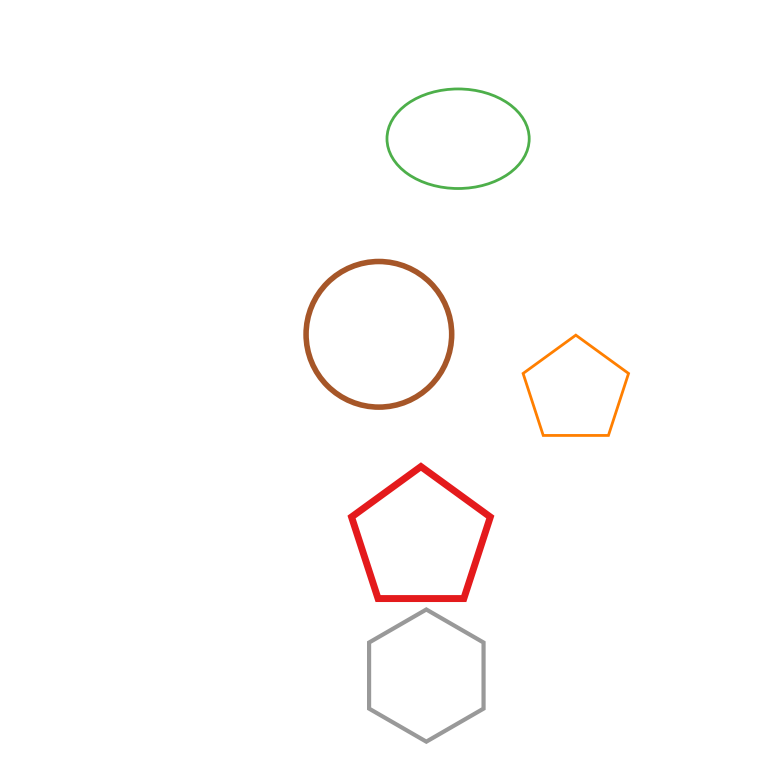[{"shape": "pentagon", "thickness": 2.5, "radius": 0.47, "center": [0.547, 0.299]}, {"shape": "oval", "thickness": 1, "radius": 0.46, "center": [0.595, 0.82]}, {"shape": "pentagon", "thickness": 1, "radius": 0.36, "center": [0.748, 0.493]}, {"shape": "circle", "thickness": 2, "radius": 0.47, "center": [0.492, 0.566]}, {"shape": "hexagon", "thickness": 1.5, "radius": 0.43, "center": [0.554, 0.123]}]